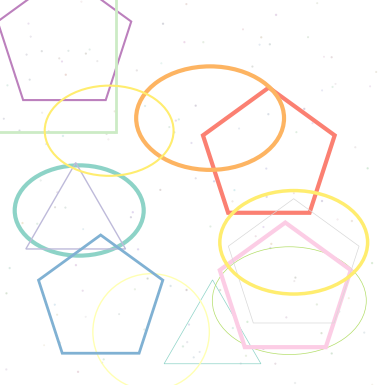[{"shape": "triangle", "thickness": 0.5, "radius": 0.73, "center": [0.552, 0.128]}, {"shape": "oval", "thickness": 3, "radius": 0.84, "center": [0.206, 0.453]}, {"shape": "circle", "thickness": 1, "radius": 0.76, "center": [0.392, 0.138]}, {"shape": "triangle", "thickness": 1, "radius": 0.75, "center": [0.197, 0.428]}, {"shape": "pentagon", "thickness": 3, "radius": 0.9, "center": [0.698, 0.593]}, {"shape": "pentagon", "thickness": 2, "radius": 0.85, "center": [0.261, 0.22]}, {"shape": "oval", "thickness": 3, "radius": 0.96, "center": [0.546, 0.693]}, {"shape": "oval", "thickness": 0.5, "radius": 1.0, "center": [0.751, 0.219]}, {"shape": "pentagon", "thickness": 3, "radius": 0.89, "center": [0.741, 0.243]}, {"shape": "pentagon", "thickness": 0.5, "radius": 0.89, "center": [0.763, 0.305]}, {"shape": "pentagon", "thickness": 1.5, "radius": 0.91, "center": [0.167, 0.888]}, {"shape": "square", "thickness": 2, "radius": 0.9, "center": [0.122, 0.838]}, {"shape": "oval", "thickness": 2.5, "radius": 0.96, "center": [0.763, 0.371]}, {"shape": "oval", "thickness": 1.5, "radius": 0.84, "center": [0.283, 0.66]}]